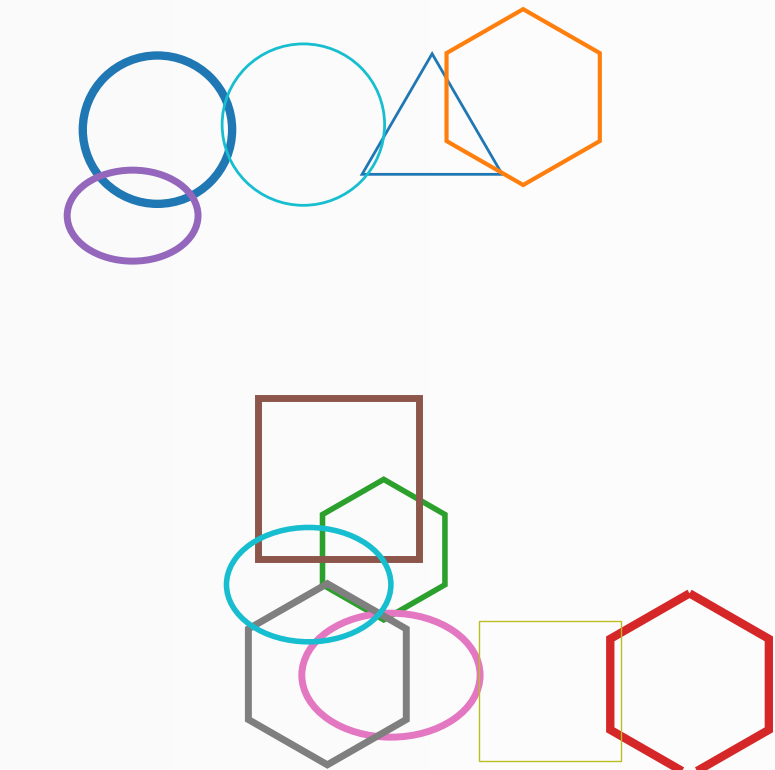[{"shape": "triangle", "thickness": 1, "radius": 0.52, "center": [0.558, 0.826]}, {"shape": "circle", "thickness": 3, "radius": 0.48, "center": [0.203, 0.832]}, {"shape": "hexagon", "thickness": 1.5, "radius": 0.57, "center": [0.675, 0.874]}, {"shape": "hexagon", "thickness": 2, "radius": 0.46, "center": [0.495, 0.286]}, {"shape": "hexagon", "thickness": 3, "radius": 0.59, "center": [0.89, 0.111]}, {"shape": "oval", "thickness": 2.5, "radius": 0.42, "center": [0.171, 0.72]}, {"shape": "square", "thickness": 2.5, "radius": 0.52, "center": [0.437, 0.379]}, {"shape": "oval", "thickness": 2.5, "radius": 0.58, "center": [0.504, 0.123]}, {"shape": "hexagon", "thickness": 2.5, "radius": 0.59, "center": [0.422, 0.124]}, {"shape": "square", "thickness": 0.5, "radius": 0.46, "center": [0.71, 0.102]}, {"shape": "oval", "thickness": 2, "radius": 0.53, "center": [0.398, 0.241]}, {"shape": "circle", "thickness": 1, "radius": 0.52, "center": [0.391, 0.838]}]